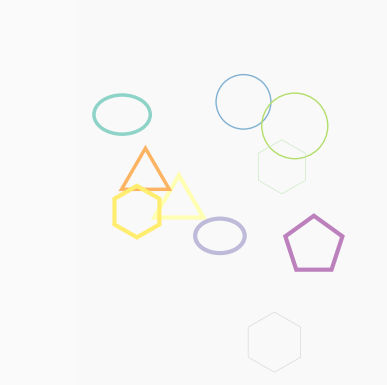[{"shape": "oval", "thickness": 2.5, "radius": 0.36, "center": [0.315, 0.702]}, {"shape": "triangle", "thickness": 3, "radius": 0.37, "center": [0.462, 0.472]}, {"shape": "oval", "thickness": 3, "radius": 0.32, "center": [0.568, 0.387]}, {"shape": "circle", "thickness": 1, "radius": 0.35, "center": [0.628, 0.735]}, {"shape": "triangle", "thickness": 2.5, "radius": 0.36, "center": [0.375, 0.544]}, {"shape": "circle", "thickness": 1, "radius": 0.43, "center": [0.761, 0.673]}, {"shape": "hexagon", "thickness": 0.5, "radius": 0.39, "center": [0.708, 0.111]}, {"shape": "pentagon", "thickness": 3, "radius": 0.39, "center": [0.81, 0.362]}, {"shape": "hexagon", "thickness": 0.5, "radius": 0.35, "center": [0.727, 0.567]}, {"shape": "hexagon", "thickness": 3, "radius": 0.33, "center": [0.353, 0.45]}]